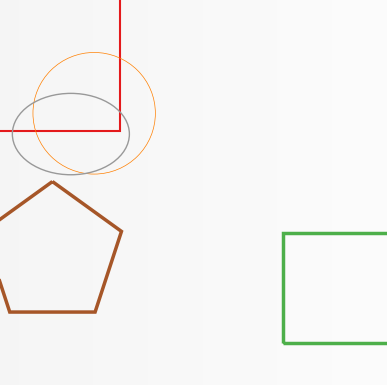[{"shape": "square", "thickness": 1.5, "radius": 0.98, "center": [0.114, 0.855]}, {"shape": "square", "thickness": 2.5, "radius": 0.71, "center": [0.874, 0.253]}, {"shape": "circle", "thickness": 0.5, "radius": 0.79, "center": [0.243, 0.706]}, {"shape": "pentagon", "thickness": 2.5, "radius": 0.94, "center": [0.135, 0.341]}, {"shape": "oval", "thickness": 1, "radius": 0.75, "center": [0.183, 0.652]}]